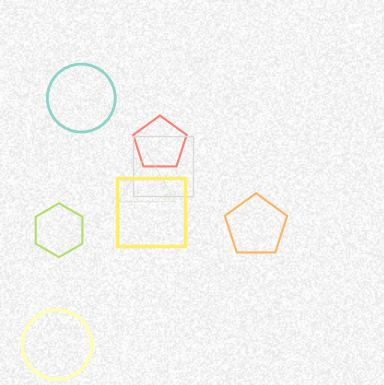[{"shape": "circle", "thickness": 2, "radius": 0.44, "center": [0.211, 0.745]}, {"shape": "circle", "thickness": 2.5, "radius": 0.45, "center": [0.148, 0.105]}, {"shape": "pentagon", "thickness": 1.5, "radius": 0.37, "center": [0.415, 0.627]}, {"shape": "pentagon", "thickness": 1.5, "radius": 0.43, "center": [0.665, 0.413]}, {"shape": "hexagon", "thickness": 1.5, "radius": 0.35, "center": [0.153, 0.402]}, {"shape": "square", "thickness": 1, "radius": 0.39, "center": [0.424, 0.569]}, {"shape": "triangle", "thickness": 0.5, "radius": 0.42, "center": [0.382, 0.518]}, {"shape": "square", "thickness": 2.5, "radius": 0.44, "center": [0.393, 0.449]}]